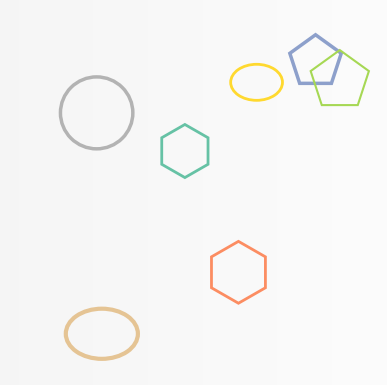[{"shape": "hexagon", "thickness": 2, "radius": 0.34, "center": [0.477, 0.608]}, {"shape": "hexagon", "thickness": 2, "radius": 0.4, "center": [0.615, 0.293]}, {"shape": "pentagon", "thickness": 2.5, "radius": 0.35, "center": [0.814, 0.84]}, {"shape": "pentagon", "thickness": 1.5, "radius": 0.39, "center": [0.877, 0.791]}, {"shape": "oval", "thickness": 2, "radius": 0.33, "center": [0.662, 0.786]}, {"shape": "oval", "thickness": 3, "radius": 0.47, "center": [0.263, 0.133]}, {"shape": "circle", "thickness": 2.5, "radius": 0.47, "center": [0.249, 0.707]}]